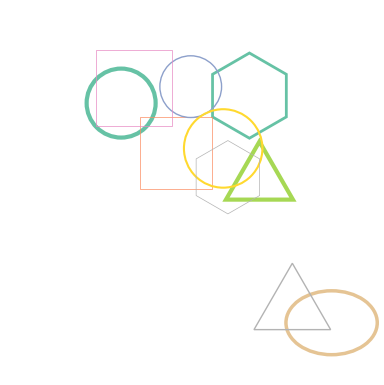[{"shape": "circle", "thickness": 3, "radius": 0.45, "center": [0.315, 0.732]}, {"shape": "hexagon", "thickness": 2, "radius": 0.55, "center": [0.648, 0.752]}, {"shape": "square", "thickness": 0.5, "radius": 0.47, "center": [0.457, 0.603]}, {"shape": "circle", "thickness": 1, "radius": 0.4, "center": [0.495, 0.775]}, {"shape": "square", "thickness": 0.5, "radius": 0.49, "center": [0.349, 0.772]}, {"shape": "triangle", "thickness": 3, "radius": 0.5, "center": [0.674, 0.532]}, {"shape": "circle", "thickness": 1.5, "radius": 0.51, "center": [0.58, 0.614]}, {"shape": "oval", "thickness": 2.5, "radius": 0.59, "center": [0.861, 0.162]}, {"shape": "triangle", "thickness": 1, "radius": 0.57, "center": [0.759, 0.201]}, {"shape": "hexagon", "thickness": 0.5, "radius": 0.48, "center": [0.592, 0.54]}]